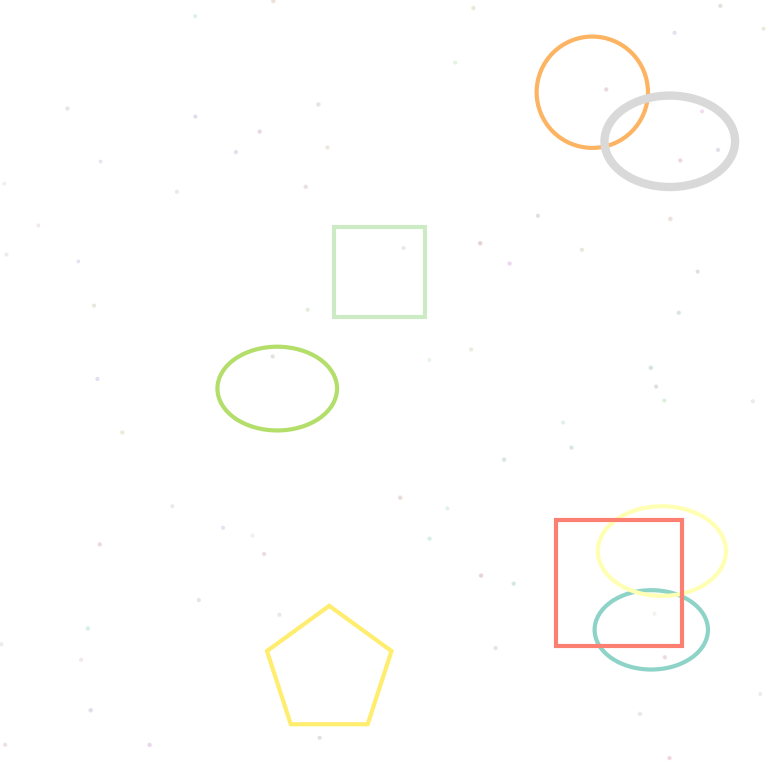[{"shape": "oval", "thickness": 1.5, "radius": 0.37, "center": [0.846, 0.182]}, {"shape": "oval", "thickness": 1.5, "radius": 0.42, "center": [0.86, 0.284]}, {"shape": "square", "thickness": 1.5, "radius": 0.41, "center": [0.804, 0.243]}, {"shape": "circle", "thickness": 1.5, "radius": 0.36, "center": [0.769, 0.88]}, {"shape": "oval", "thickness": 1.5, "radius": 0.39, "center": [0.36, 0.495]}, {"shape": "oval", "thickness": 3, "radius": 0.42, "center": [0.87, 0.817]}, {"shape": "square", "thickness": 1.5, "radius": 0.29, "center": [0.493, 0.647]}, {"shape": "pentagon", "thickness": 1.5, "radius": 0.43, "center": [0.428, 0.128]}]